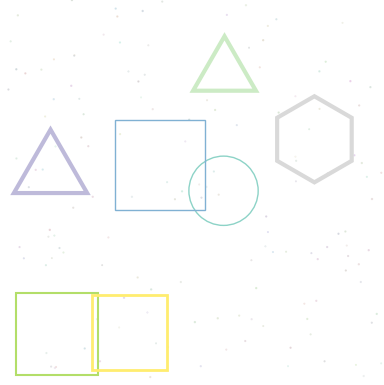[{"shape": "circle", "thickness": 1, "radius": 0.45, "center": [0.581, 0.505]}, {"shape": "triangle", "thickness": 3, "radius": 0.55, "center": [0.131, 0.554]}, {"shape": "square", "thickness": 1, "radius": 0.59, "center": [0.417, 0.572]}, {"shape": "square", "thickness": 1.5, "radius": 0.53, "center": [0.148, 0.132]}, {"shape": "hexagon", "thickness": 3, "radius": 0.56, "center": [0.817, 0.638]}, {"shape": "triangle", "thickness": 3, "radius": 0.47, "center": [0.583, 0.811]}, {"shape": "square", "thickness": 2, "radius": 0.49, "center": [0.337, 0.137]}]